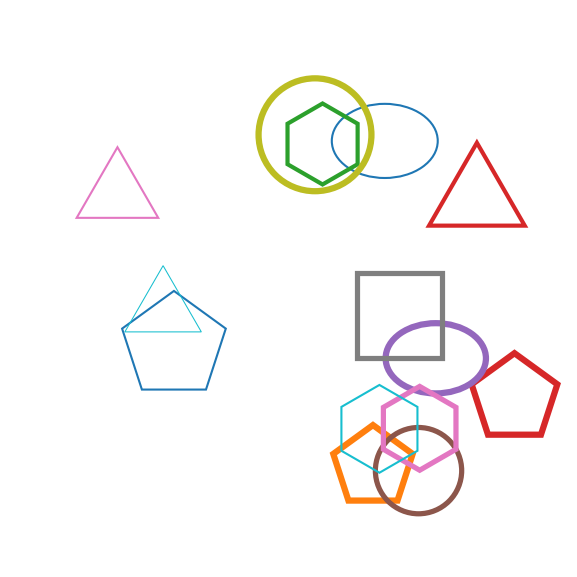[{"shape": "pentagon", "thickness": 1, "radius": 0.47, "center": [0.301, 0.401]}, {"shape": "oval", "thickness": 1, "radius": 0.46, "center": [0.666, 0.755]}, {"shape": "pentagon", "thickness": 3, "radius": 0.36, "center": [0.646, 0.191]}, {"shape": "hexagon", "thickness": 2, "radius": 0.35, "center": [0.559, 0.75]}, {"shape": "triangle", "thickness": 2, "radius": 0.48, "center": [0.826, 0.656]}, {"shape": "pentagon", "thickness": 3, "radius": 0.39, "center": [0.891, 0.31]}, {"shape": "oval", "thickness": 3, "radius": 0.43, "center": [0.755, 0.379]}, {"shape": "circle", "thickness": 2.5, "radius": 0.37, "center": [0.725, 0.184]}, {"shape": "hexagon", "thickness": 2.5, "radius": 0.36, "center": [0.727, 0.257]}, {"shape": "triangle", "thickness": 1, "radius": 0.41, "center": [0.203, 0.663]}, {"shape": "square", "thickness": 2.5, "radius": 0.37, "center": [0.692, 0.453]}, {"shape": "circle", "thickness": 3, "radius": 0.49, "center": [0.545, 0.766]}, {"shape": "triangle", "thickness": 0.5, "radius": 0.38, "center": [0.282, 0.463]}, {"shape": "hexagon", "thickness": 1, "radius": 0.38, "center": [0.657, 0.257]}]